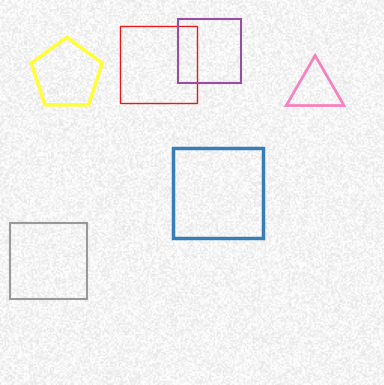[{"shape": "square", "thickness": 1, "radius": 0.5, "center": [0.412, 0.832]}, {"shape": "square", "thickness": 2.5, "radius": 0.59, "center": [0.567, 0.499]}, {"shape": "square", "thickness": 1.5, "radius": 0.41, "center": [0.545, 0.868]}, {"shape": "pentagon", "thickness": 2.5, "radius": 0.48, "center": [0.173, 0.806]}, {"shape": "triangle", "thickness": 2, "radius": 0.43, "center": [0.819, 0.769]}, {"shape": "square", "thickness": 1.5, "radius": 0.5, "center": [0.126, 0.322]}]